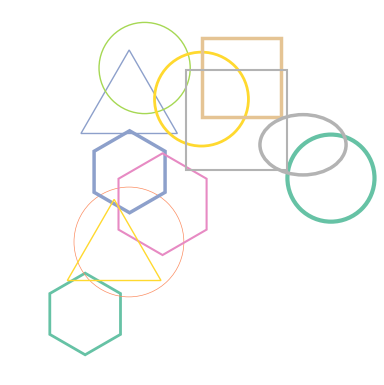[{"shape": "circle", "thickness": 3, "radius": 0.57, "center": [0.86, 0.537]}, {"shape": "hexagon", "thickness": 2, "radius": 0.53, "center": [0.221, 0.185]}, {"shape": "circle", "thickness": 0.5, "radius": 0.71, "center": [0.335, 0.371]}, {"shape": "triangle", "thickness": 1, "radius": 0.72, "center": [0.335, 0.726]}, {"shape": "hexagon", "thickness": 2.5, "radius": 0.53, "center": [0.337, 0.554]}, {"shape": "hexagon", "thickness": 1.5, "radius": 0.66, "center": [0.422, 0.47]}, {"shape": "circle", "thickness": 1, "radius": 0.59, "center": [0.376, 0.823]}, {"shape": "triangle", "thickness": 1, "radius": 0.7, "center": [0.296, 0.342]}, {"shape": "circle", "thickness": 2, "radius": 0.61, "center": [0.523, 0.743]}, {"shape": "square", "thickness": 2.5, "radius": 0.51, "center": [0.627, 0.799]}, {"shape": "square", "thickness": 1.5, "radius": 0.65, "center": [0.614, 0.689]}, {"shape": "oval", "thickness": 2.5, "radius": 0.56, "center": [0.787, 0.624]}]